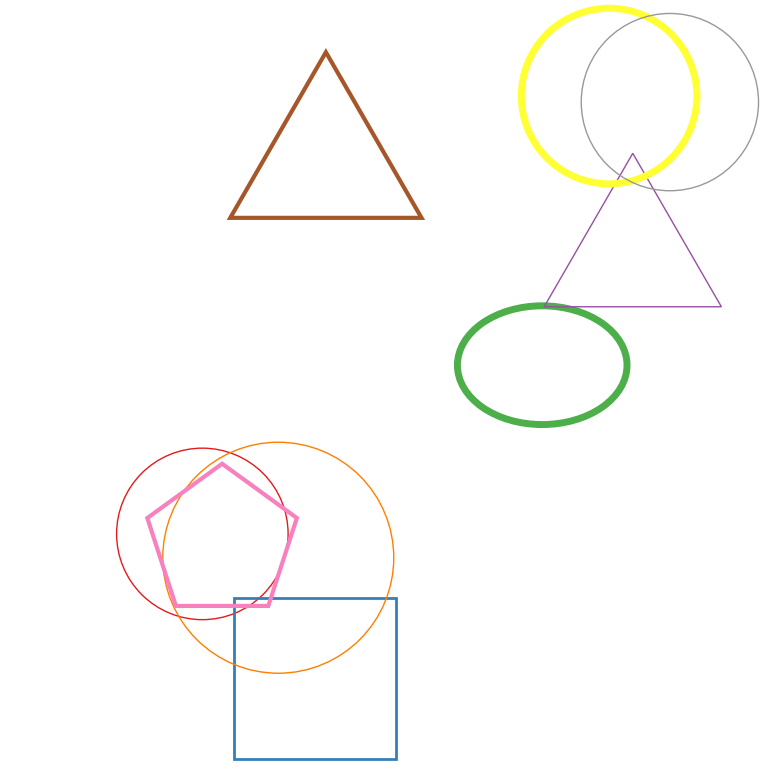[{"shape": "circle", "thickness": 0.5, "radius": 0.56, "center": [0.263, 0.307]}, {"shape": "square", "thickness": 1, "radius": 0.52, "center": [0.409, 0.119]}, {"shape": "oval", "thickness": 2.5, "radius": 0.55, "center": [0.704, 0.526]}, {"shape": "triangle", "thickness": 0.5, "radius": 0.66, "center": [0.822, 0.668]}, {"shape": "circle", "thickness": 0.5, "radius": 0.75, "center": [0.361, 0.276]}, {"shape": "circle", "thickness": 2.5, "radius": 0.57, "center": [0.791, 0.875]}, {"shape": "triangle", "thickness": 1.5, "radius": 0.72, "center": [0.423, 0.789]}, {"shape": "pentagon", "thickness": 1.5, "radius": 0.51, "center": [0.288, 0.296]}, {"shape": "circle", "thickness": 0.5, "radius": 0.58, "center": [0.87, 0.867]}]